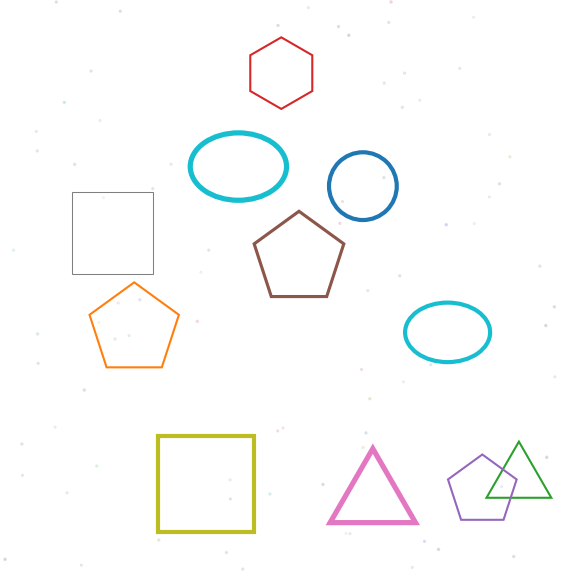[{"shape": "circle", "thickness": 2, "radius": 0.29, "center": [0.628, 0.677]}, {"shape": "pentagon", "thickness": 1, "radius": 0.41, "center": [0.232, 0.429]}, {"shape": "triangle", "thickness": 1, "radius": 0.32, "center": [0.899, 0.17]}, {"shape": "hexagon", "thickness": 1, "radius": 0.31, "center": [0.487, 0.872]}, {"shape": "pentagon", "thickness": 1, "radius": 0.31, "center": [0.835, 0.15]}, {"shape": "pentagon", "thickness": 1.5, "radius": 0.41, "center": [0.518, 0.552]}, {"shape": "triangle", "thickness": 2.5, "radius": 0.43, "center": [0.646, 0.137]}, {"shape": "square", "thickness": 0.5, "radius": 0.35, "center": [0.195, 0.596]}, {"shape": "square", "thickness": 2, "radius": 0.41, "center": [0.357, 0.161]}, {"shape": "oval", "thickness": 2.5, "radius": 0.42, "center": [0.413, 0.711]}, {"shape": "oval", "thickness": 2, "radius": 0.37, "center": [0.775, 0.424]}]